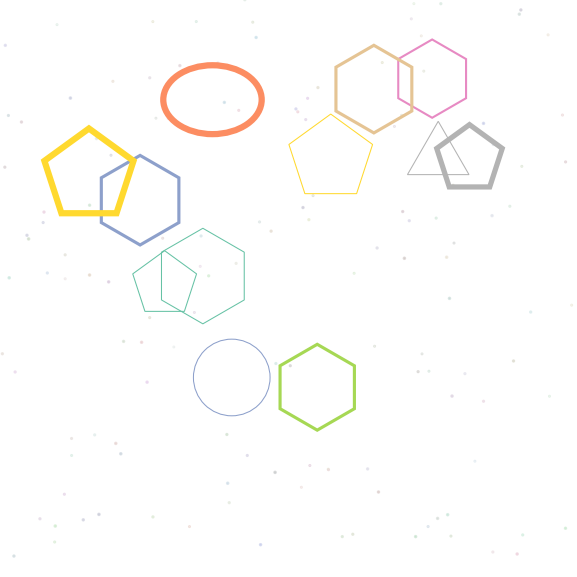[{"shape": "pentagon", "thickness": 0.5, "radius": 0.29, "center": [0.285, 0.507]}, {"shape": "hexagon", "thickness": 0.5, "radius": 0.41, "center": [0.351, 0.521]}, {"shape": "oval", "thickness": 3, "radius": 0.43, "center": [0.368, 0.827]}, {"shape": "hexagon", "thickness": 1.5, "radius": 0.39, "center": [0.243, 0.652]}, {"shape": "circle", "thickness": 0.5, "radius": 0.33, "center": [0.401, 0.345]}, {"shape": "hexagon", "thickness": 1, "radius": 0.34, "center": [0.748, 0.863]}, {"shape": "hexagon", "thickness": 1.5, "radius": 0.37, "center": [0.549, 0.329]}, {"shape": "pentagon", "thickness": 3, "radius": 0.41, "center": [0.154, 0.696]}, {"shape": "pentagon", "thickness": 0.5, "radius": 0.38, "center": [0.573, 0.725]}, {"shape": "hexagon", "thickness": 1.5, "radius": 0.38, "center": [0.647, 0.845]}, {"shape": "pentagon", "thickness": 2.5, "radius": 0.3, "center": [0.813, 0.724]}, {"shape": "triangle", "thickness": 0.5, "radius": 0.31, "center": [0.759, 0.728]}]